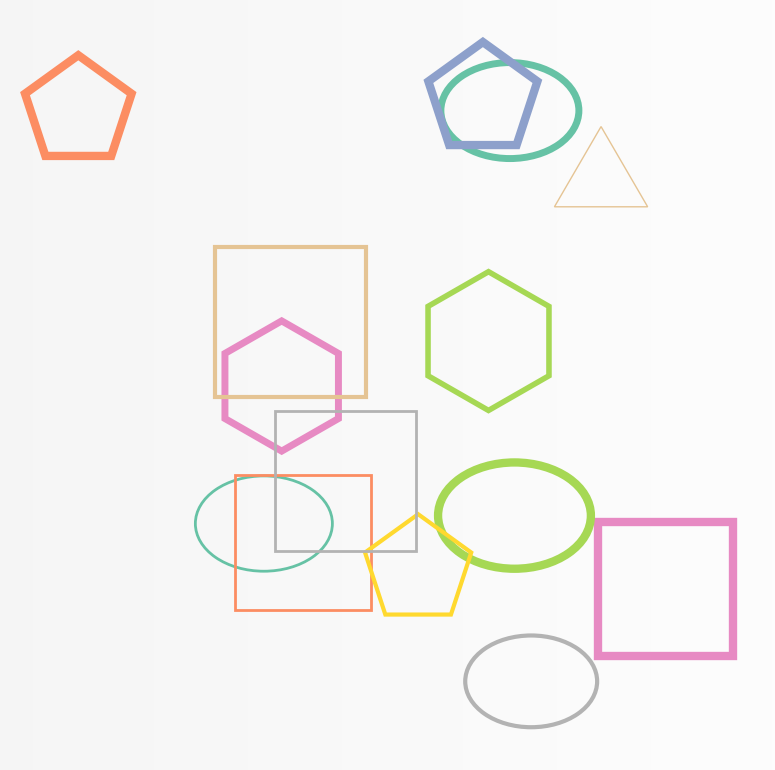[{"shape": "oval", "thickness": 2.5, "radius": 0.45, "center": [0.658, 0.856]}, {"shape": "oval", "thickness": 1, "radius": 0.44, "center": [0.34, 0.32]}, {"shape": "square", "thickness": 1, "radius": 0.44, "center": [0.391, 0.295]}, {"shape": "pentagon", "thickness": 3, "radius": 0.36, "center": [0.101, 0.856]}, {"shape": "pentagon", "thickness": 3, "radius": 0.37, "center": [0.623, 0.871]}, {"shape": "square", "thickness": 3, "radius": 0.44, "center": [0.858, 0.235]}, {"shape": "hexagon", "thickness": 2.5, "radius": 0.42, "center": [0.363, 0.499]}, {"shape": "oval", "thickness": 3, "radius": 0.49, "center": [0.664, 0.33]}, {"shape": "hexagon", "thickness": 2, "radius": 0.45, "center": [0.63, 0.557]}, {"shape": "pentagon", "thickness": 1.5, "radius": 0.36, "center": [0.54, 0.26]}, {"shape": "triangle", "thickness": 0.5, "radius": 0.35, "center": [0.776, 0.766]}, {"shape": "square", "thickness": 1.5, "radius": 0.49, "center": [0.375, 0.582]}, {"shape": "oval", "thickness": 1.5, "radius": 0.43, "center": [0.685, 0.115]}, {"shape": "square", "thickness": 1, "radius": 0.45, "center": [0.446, 0.375]}]